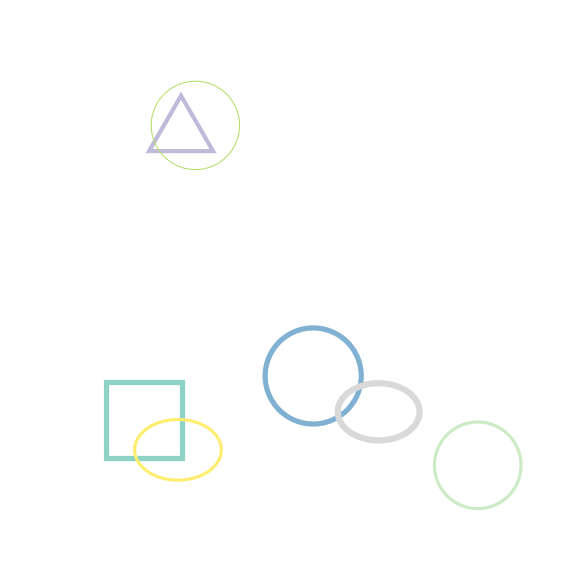[{"shape": "square", "thickness": 2.5, "radius": 0.33, "center": [0.249, 0.272]}, {"shape": "triangle", "thickness": 2, "radius": 0.32, "center": [0.313, 0.769]}, {"shape": "circle", "thickness": 2.5, "radius": 0.42, "center": [0.542, 0.348]}, {"shape": "circle", "thickness": 0.5, "radius": 0.38, "center": [0.338, 0.782]}, {"shape": "oval", "thickness": 3, "radius": 0.35, "center": [0.656, 0.286]}, {"shape": "circle", "thickness": 1.5, "radius": 0.37, "center": [0.827, 0.193]}, {"shape": "oval", "thickness": 1.5, "radius": 0.38, "center": [0.308, 0.22]}]